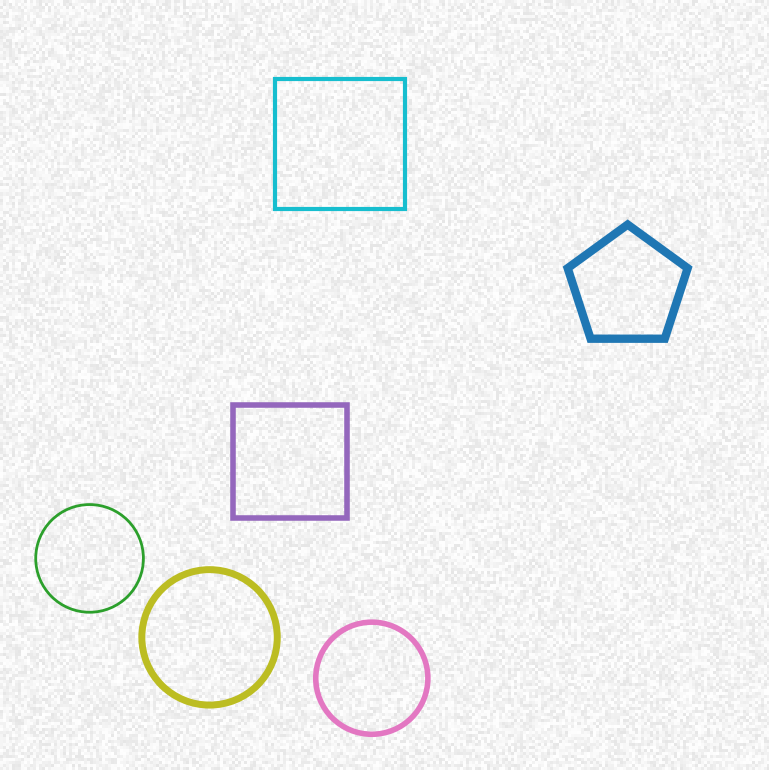[{"shape": "pentagon", "thickness": 3, "radius": 0.41, "center": [0.815, 0.626]}, {"shape": "circle", "thickness": 1, "radius": 0.35, "center": [0.116, 0.275]}, {"shape": "square", "thickness": 2, "radius": 0.37, "center": [0.377, 0.401]}, {"shape": "circle", "thickness": 2, "radius": 0.36, "center": [0.483, 0.119]}, {"shape": "circle", "thickness": 2.5, "radius": 0.44, "center": [0.272, 0.172]}, {"shape": "square", "thickness": 1.5, "radius": 0.42, "center": [0.442, 0.813]}]